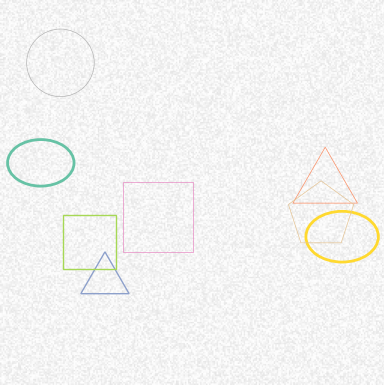[{"shape": "oval", "thickness": 2, "radius": 0.43, "center": [0.106, 0.577]}, {"shape": "triangle", "thickness": 0.5, "radius": 0.48, "center": [0.845, 0.521]}, {"shape": "triangle", "thickness": 1, "radius": 0.36, "center": [0.273, 0.273]}, {"shape": "square", "thickness": 0.5, "radius": 0.45, "center": [0.41, 0.437]}, {"shape": "square", "thickness": 1, "radius": 0.35, "center": [0.233, 0.372]}, {"shape": "oval", "thickness": 2, "radius": 0.47, "center": [0.889, 0.385]}, {"shape": "pentagon", "thickness": 0.5, "radius": 0.45, "center": [0.834, 0.441]}, {"shape": "circle", "thickness": 0.5, "radius": 0.44, "center": [0.157, 0.837]}]